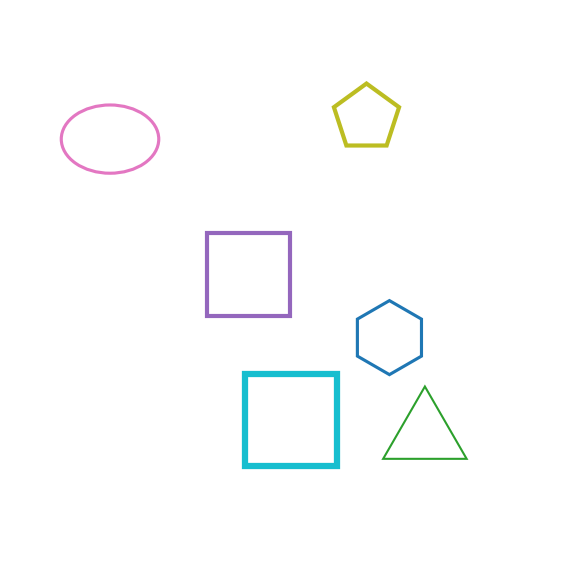[{"shape": "hexagon", "thickness": 1.5, "radius": 0.32, "center": [0.674, 0.415]}, {"shape": "triangle", "thickness": 1, "radius": 0.42, "center": [0.736, 0.246]}, {"shape": "square", "thickness": 2, "radius": 0.36, "center": [0.43, 0.523]}, {"shape": "oval", "thickness": 1.5, "radius": 0.42, "center": [0.191, 0.758]}, {"shape": "pentagon", "thickness": 2, "radius": 0.3, "center": [0.635, 0.795]}, {"shape": "square", "thickness": 3, "radius": 0.4, "center": [0.504, 0.272]}]